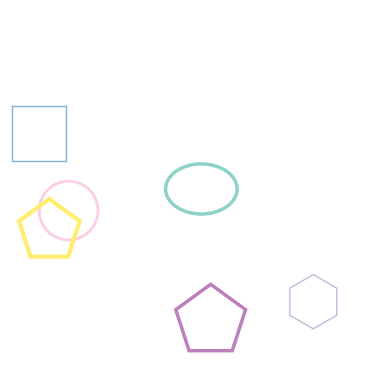[{"shape": "oval", "thickness": 2.5, "radius": 0.46, "center": [0.523, 0.509]}, {"shape": "hexagon", "thickness": 1, "radius": 0.35, "center": [0.814, 0.216]}, {"shape": "square", "thickness": 1, "radius": 0.35, "center": [0.101, 0.654]}, {"shape": "circle", "thickness": 2, "radius": 0.38, "center": [0.178, 0.453]}, {"shape": "pentagon", "thickness": 2.5, "radius": 0.48, "center": [0.547, 0.166]}, {"shape": "pentagon", "thickness": 3, "radius": 0.41, "center": [0.128, 0.4]}]